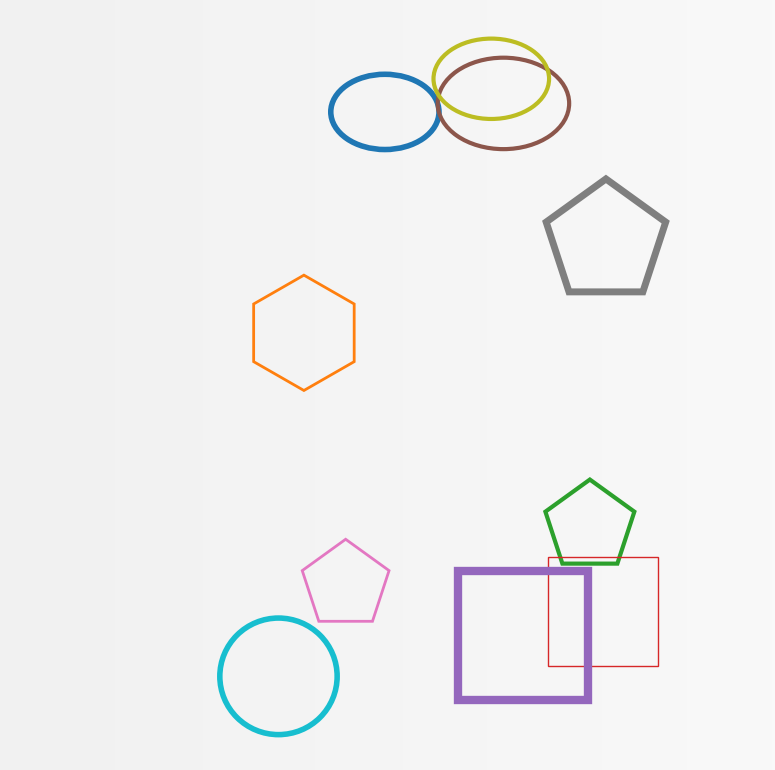[{"shape": "oval", "thickness": 2, "radius": 0.35, "center": [0.497, 0.855]}, {"shape": "hexagon", "thickness": 1, "radius": 0.37, "center": [0.392, 0.568]}, {"shape": "pentagon", "thickness": 1.5, "radius": 0.3, "center": [0.761, 0.317]}, {"shape": "square", "thickness": 0.5, "radius": 0.36, "center": [0.778, 0.206]}, {"shape": "square", "thickness": 3, "radius": 0.42, "center": [0.675, 0.175]}, {"shape": "oval", "thickness": 1.5, "radius": 0.42, "center": [0.65, 0.866]}, {"shape": "pentagon", "thickness": 1, "radius": 0.29, "center": [0.446, 0.241]}, {"shape": "pentagon", "thickness": 2.5, "radius": 0.41, "center": [0.782, 0.687]}, {"shape": "oval", "thickness": 1.5, "radius": 0.37, "center": [0.634, 0.898]}, {"shape": "circle", "thickness": 2, "radius": 0.38, "center": [0.359, 0.122]}]